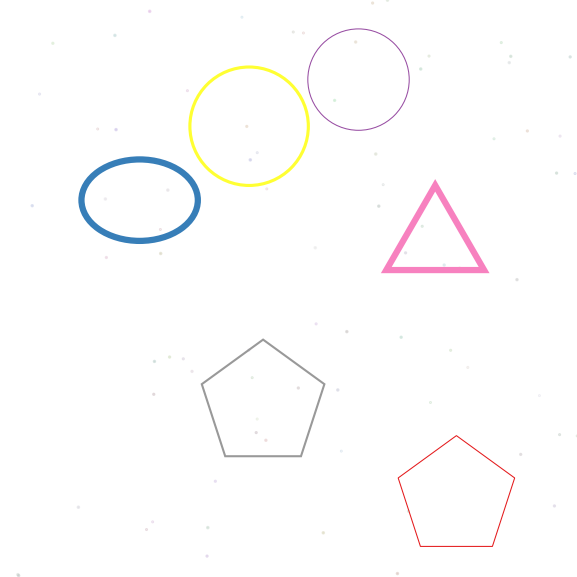[{"shape": "pentagon", "thickness": 0.5, "radius": 0.53, "center": [0.79, 0.139]}, {"shape": "oval", "thickness": 3, "radius": 0.5, "center": [0.242, 0.653]}, {"shape": "circle", "thickness": 0.5, "radius": 0.44, "center": [0.621, 0.861]}, {"shape": "circle", "thickness": 1.5, "radius": 0.51, "center": [0.431, 0.781]}, {"shape": "triangle", "thickness": 3, "radius": 0.49, "center": [0.754, 0.58]}, {"shape": "pentagon", "thickness": 1, "radius": 0.56, "center": [0.456, 0.299]}]